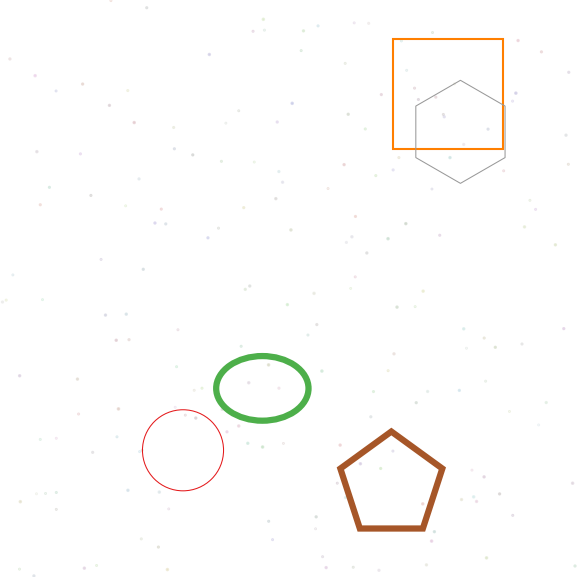[{"shape": "circle", "thickness": 0.5, "radius": 0.35, "center": [0.317, 0.219]}, {"shape": "oval", "thickness": 3, "radius": 0.4, "center": [0.454, 0.327]}, {"shape": "square", "thickness": 1, "radius": 0.48, "center": [0.775, 0.836]}, {"shape": "pentagon", "thickness": 3, "radius": 0.46, "center": [0.678, 0.159]}, {"shape": "hexagon", "thickness": 0.5, "radius": 0.45, "center": [0.797, 0.771]}]